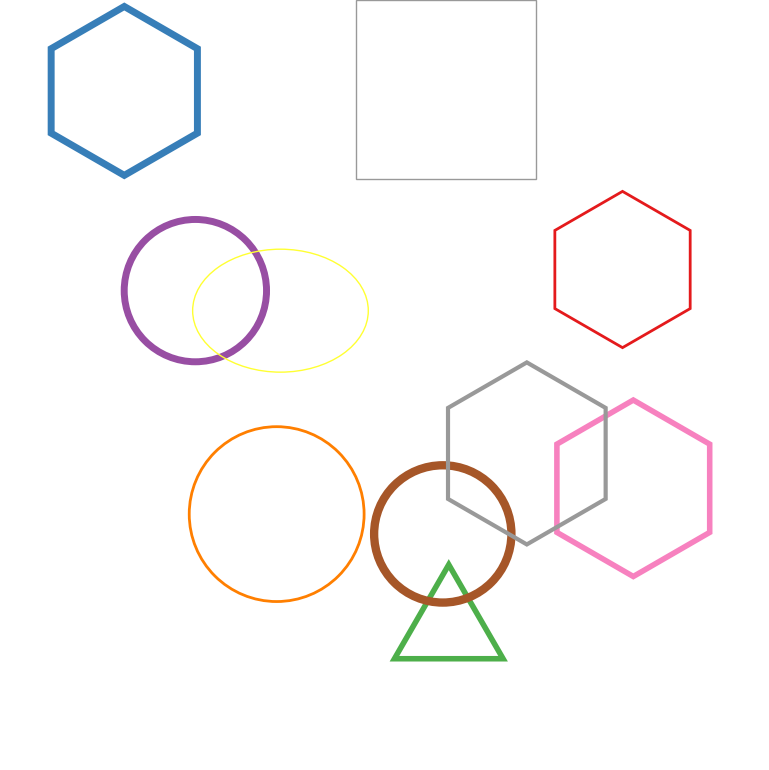[{"shape": "hexagon", "thickness": 1, "radius": 0.51, "center": [0.808, 0.65]}, {"shape": "hexagon", "thickness": 2.5, "radius": 0.55, "center": [0.161, 0.882]}, {"shape": "triangle", "thickness": 2, "radius": 0.41, "center": [0.583, 0.185]}, {"shape": "circle", "thickness": 2.5, "radius": 0.46, "center": [0.254, 0.623]}, {"shape": "circle", "thickness": 1, "radius": 0.57, "center": [0.359, 0.332]}, {"shape": "oval", "thickness": 0.5, "radius": 0.57, "center": [0.364, 0.597]}, {"shape": "circle", "thickness": 3, "radius": 0.45, "center": [0.575, 0.307]}, {"shape": "hexagon", "thickness": 2, "radius": 0.57, "center": [0.822, 0.366]}, {"shape": "hexagon", "thickness": 1.5, "radius": 0.59, "center": [0.684, 0.411]}, {"shape": "square", "thickness": 0.5, "radius": 0.58, "center": [0.579, 0.884]}]